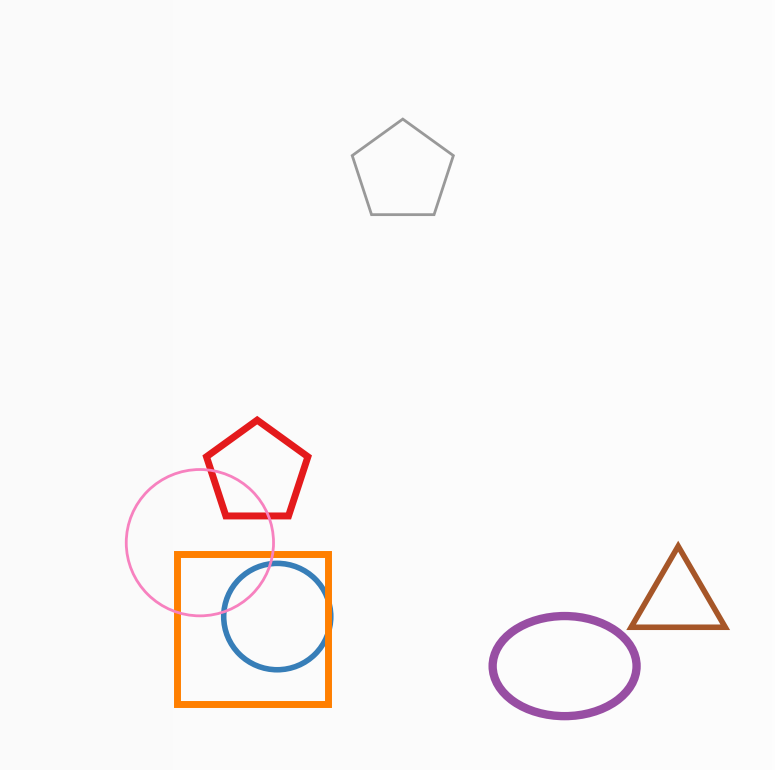[{"shape": "pentagon", "thickness": 2.5, "radius": 0.34, "center": [0.332, 0.386]}, {"shape": "circle", "thickness": 2, "radius": 0.35, "center": [0.358, 0.199]}, {"shape": "oval", "thickness": 3, "radius": 0.46, "center": [0.729, 0.135]}, {"shape": "square", "thickness": 2.5, "radius": 0.49, "center": [0.326, 0.183]}, {"shape": "triangle", "thickness": 2, "radius": 0.35, "center": [0.875, 0.22]}, {"shape": "circle", "thickness": 1, "radius": 0.48, "center": [0.258, 0.295]}, {"shape": "pentagon", "thickness": 1, "radius": 0.34, "center": [0.52, 0.777]}]